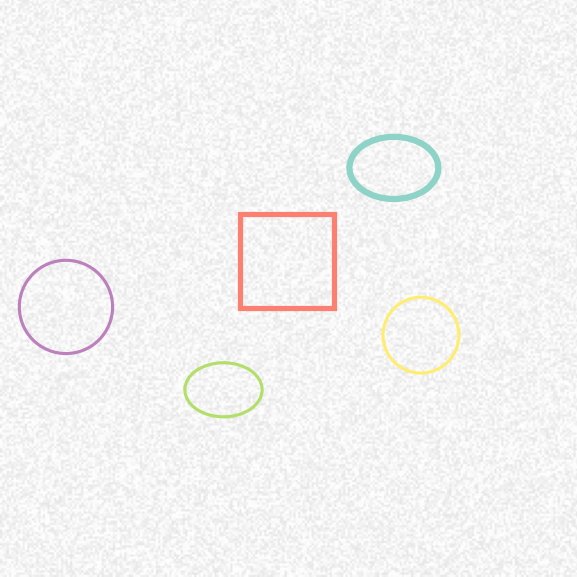[{"shape": "oval", "thickness": 3, "radius": 0.38, "center": [0.682, 0.708]}, {"shape": "square", "thickness": 2.5, "radius": 0.41, "center": [0.498, 0.546]}, {"shape": "oval", "thickness": 1.5, "radius": 0.33, "center": [0.387, 0.324]}, {"shape": "circle", "thickness": 1.5, "radius": 0.4, "center": [0.114, 0.468]}, {"shape": "circle", "thickness": 1.5, "radius": 0.33, "center": [0.729, 0.419]}]